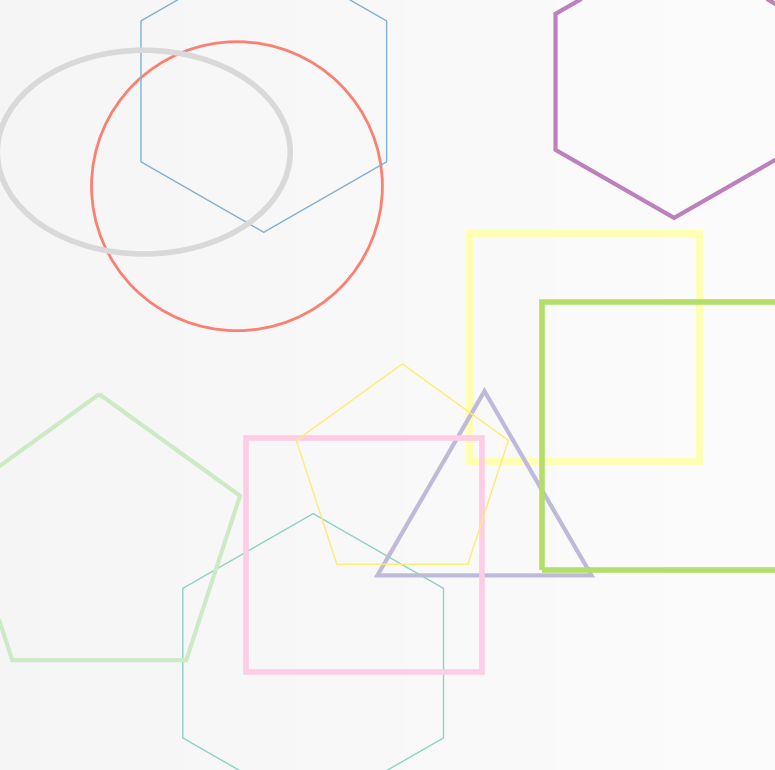[{"shape": "hexagon", "thickness": 0.5, "radius": 0.97, "center": [0.404, 0.139]}, {"shape": "square", "thickness": 2.5, "radius": 0.74, "center": [0.754, 0.549]}, {"shape": "triangle", "thickness": 1.5, "radius": 0.8, "center": [0.625, 0.333]}, {"shape": "circle", "thickness": 1, "radius": 0.94, "center": [0.306, 0.758]}, {"shape": "hexagon", "thickness": 0.5, "radius": 0.91, "center": [0.34, 0.881]}, {"shape": "square", "thickness": 2, "radius": 0.87, "center": [0.873, 0.434]}, {"shape": "square", "thickness": 2, "radius": 0.76, "center": [0.47, 0.279]}, {"shape": "oval", "thickness": 2, "radius": 0.94, "center": [0.186, 0.802]}, {"shape": "hexagon", "thickness": 1.5, "radius": 0.88, "center": [0.87, 0.894]}, {"shape": "pentagon", "thickness": 1.5, "radius": 0.95, "center": [0.128, 0.297]}, {"shape": "pentagon", "thickness": 0.5, "radius": 0.72, "center": [0.519, 0.384]}]